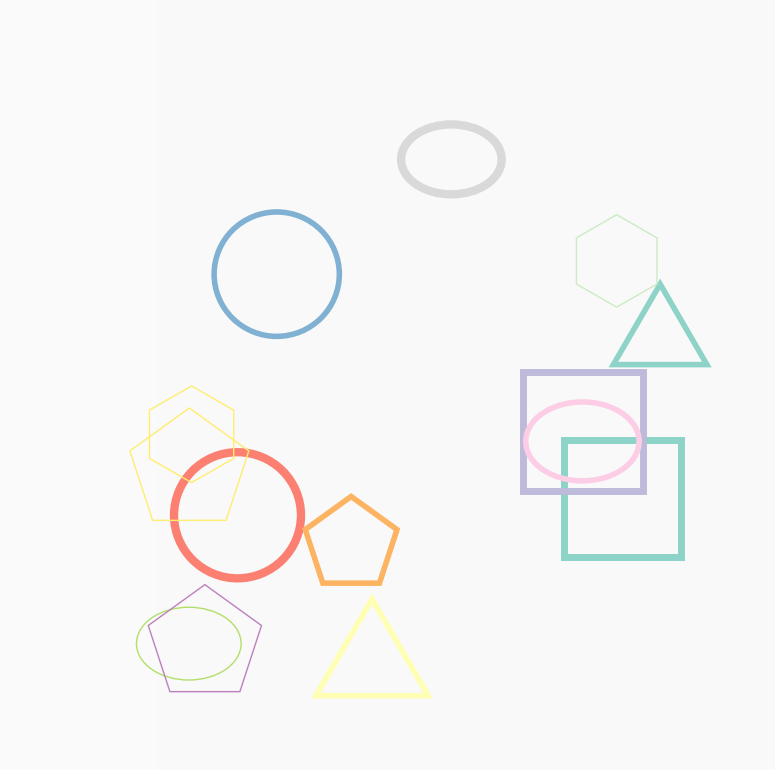[{"shape": "square", "thickness": 2.5, "radius": 0.38, "center": [0.803, 0.352]}, {"shape": "triangle", "thickness": 2, "radius": 0.35, "center": [0.852, 0.561]}, {"shape": "triangle", "thickness": 2, "radius": 0.42, "center": [0.48, 0.138]}, {"shape": "square", "thickness": 2.5, "radius": 0.39, "center": [0.752, 0.44]}, {"shape": "circle", "thickness": 3, "radius": 0.41, "center": [0.306, 0.331]}, {"shape": "circle", "thickness": 2, "radius": 0.4, "center": [0.357, 0.644]}, {"shape": "pentagon", "thickness": 2, "radius": 0.31, "center": [0.453, 0.293]}, {"shape": "oval", "thickness": 0.5, "radius": 0.34, "center": [0.244, 0.164]}, {"shape": "oval", "thickness": 2, "radius": 0.37, "center": [0.752, 0.427]}, {"shape": "oval", "thickness": 3, "radius": 0.32, "center": [0.582, 0.793]}, {"shape": "pentagon", "thickness": 0.5, "radius": 0.38, "center": [0.264, 0.164]}, {"shape": "hexagon", "thickness": 0.5, "radius": 0.3, "center": [0.796, 0.661]}, {"shape": "hexagon", "thickness": 0.5, "radius": 0.31, "center": [0.247, 0.436]}, {"shape": "pentagon", "thickness": 0.5, "radius": 0.4, "center": [0.244, 0.389]}]